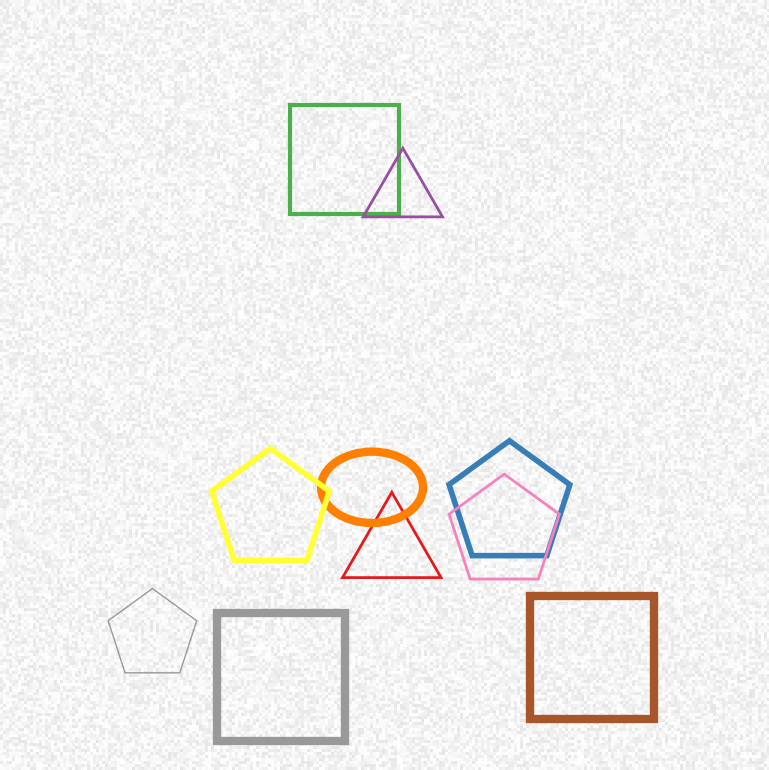[{"shape": "triangle", "thickness": 1, "radius": 0.37, "center": [0.509, 0.287]}, {"shape": "pentagon", "thickness": 2, "radius": 0.41, "center": [0.662, 0.345]}, {"shape": "square", "thickness": 1.5, "radius": 0.35, "center": [0.447, 0.793]}, {"shape": "triangle", "thickness": 1, "radius": 0.3, "center": [0.523, 0.748]}, {"shape": "oval", "thickness": 3, "radius": 0.33, "center": [0.483, 0.367]}, {"shape": "pentagon", "thickness": 2, "radius": 0.4, "center": [0.351, 0.337]}, {"shape": "square", "thickness": 3, "radius": 0.4, "center": [0.769, 0.146]}, {"shape": "pentagon", "thickness": 1, "radius": 0.38, "center": [0.655, 0.309]}, {"shape": "pentagon", "thickness": 0.5, "radius": 0.3, "center": [0.198, 0.175]}, {"shape": "square", "thickness": 3, "radius": 0.42, "center": [0.365, 0.121]}]